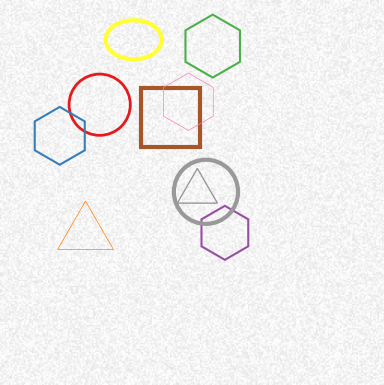[{"shape": "circle", "thickness": 2, "radius": 0.4, "center": [0.259, 0.728]}, {"shape": "hexagon", "thickness": 1.5, "radius": 0.38, "center": [0.155, 0.647]}, {"shape": "hexagon", "thickness": 1.5, "radius": 0.41, "center": [0.553, 0.88]}, {"shape": "hexagon", "thickness": 1.5, "radius": 0.35, "center": [0.584, 0.395]}, {"shape": "triangle", "thickness": 0.5, "radius": 0.42, "center": [0.222, 0.394]}, {"shape": "oval", "thickness": 3, "radius": 0.36, "center": [0.347, 0.897]}, {"shape": "square", "thickness": 3, "radius": 0.39, "center": [0.442, 0.694]}, {"shape": "hexagon", "thickness": 0.5, "radius": 0.37, "center": [0.489, 0.736]}, {"shape": "triangle", "thickness": 1, "radius": 0.3, "center": [0.513, 0.502]}, {"shape": "circle", "thickness": 3, "radius": 0.42, "center": [0.535, 0.502]}]